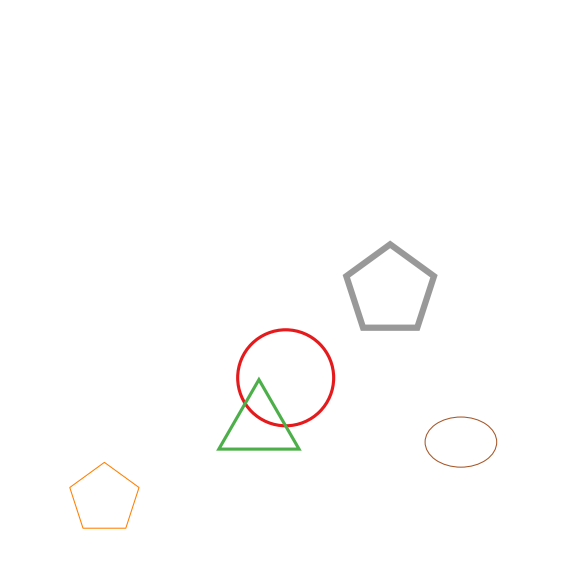[{"shape": "circle", "thickness": 1.5, "radius": 0.42, "center": [0.495, 0.345]}, {"shape": "triangle", "thickness": 1.5, "radius": 0.4, "center": [0.448, 0.262]}, {"shape": "pentagon", "thickness": 0.5, "radius": 0.32, "center": [0.181, 0.135]}, {"shape": "oval", "thickness": 0.5, "radius": 0.31, "center": [0.798, 0.234]}, {"shape": "pentagon", "thickness": 3, "radius": 0.4, "center": [0.676, 0.496]}]